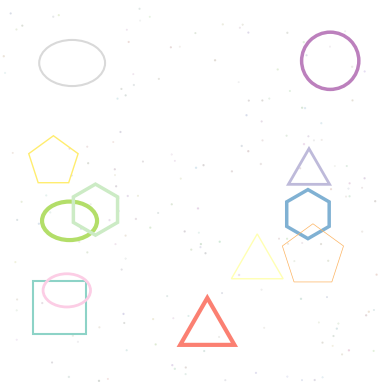[{"shape": "square", "thickness": 1.5, "radius": 0.34, "center": [0.155, 0.202]}, {"shape": "triangle", "thickness": 1, "radius": 0.39, "center": [0.668, 0.315]}, {"shape": "triangle", "thickness": 2, "radius": 0.31, "center": [0.803, 0.552]}, {"shape": "triangle", "thickness": 3, "radius": 0.41, "center": [0.538, 0.145]}, {"shape": "hexagon", "thickness": 2.5, "radius": 0.32, "center": [0.8, 0.444]}, {"shape": "pentagon", "thickness": 0.5, "radius": 0.42, "center": [0.813, 0.335]}, {"shape": "oval", "thickness": 3, "radius": 0.36, "center": [0.181, 0.426]}, {"shape": "oval", "thickness": 2, "radius": 0.31, "center": [0.173, 0.246]}, {"shape": "oval", "thickness": 1.5, "radius": 0.43, "center": [0.187, 0.836]}, {"shape": "circle", "thickness": 2.5, "radius": 0.37, "center": [0.858, 0.842]}, {"shape": "hexagon", "thickness": 2.5, "radius": 0.33, "center": [0.248, 0.455]}, {"shape": "pentagon", "thickness": 1, "radius": 0.34, "center": [0.139, 0.58]}]